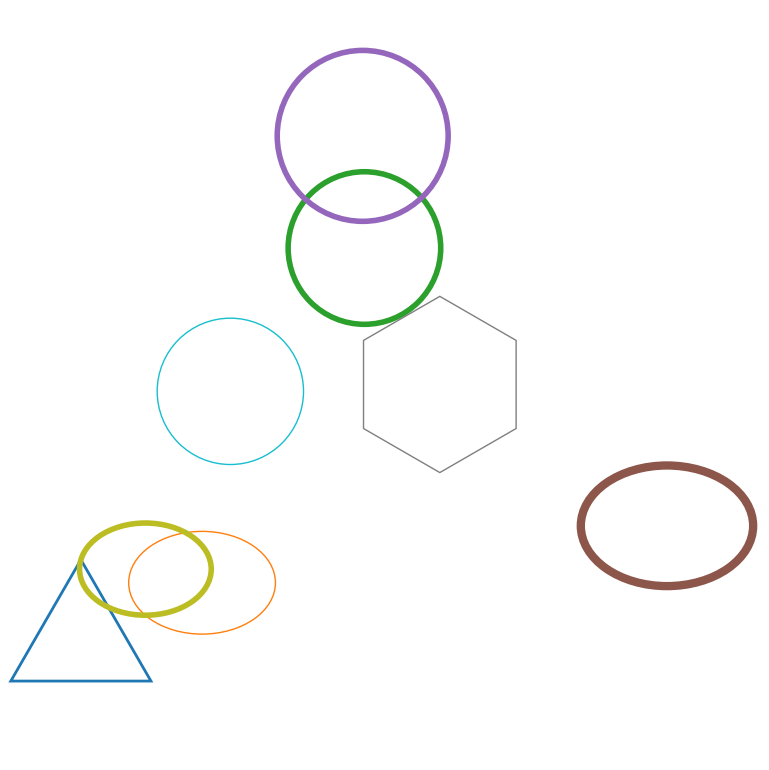[{"shape": "triangle", "thickness": 1, "radius": 0.53, "center": [0.105, 0.168]}, {"shape": "oval", "thickness": 0.5, "radius": 0.48, "center": [0.262, 0.243]}, {"shape": "circle", "thickness": 2, "radius": 0.5, "center": [0.473, 0.678]}, {"shape": "circle", "thickness": 2, "radius": 0.55, "center": [0.471, 0.824]}, {"shape": "oval", "thickness": 3, "radius": 0.56, "center": [0.866, 0.317]}, {"shape": "hexagon", "thickness": 0.5, "radius": 0.57, "center": [0.571, 0.501]}, {"shape": "oval", "thickness": 2, "radius": 0.43, "center": [0.189, 0.261]}, {"shape": "circle", "thickness": 0.5, "radius": 0.48, "center": [0.299, 0.492]}]